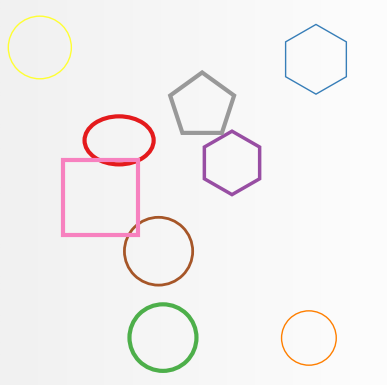[{"shape": "oval", "thickness": 3, "radius": 0.45, "center": [0.307, 0.635]}, {"shape": "hexagon", "thickness": 1, "radius": 0.45, "center": [0.815, 0.846]}, {"shape": "circle", "thickness": 3, "radius": 0.43, "center": [0.421, 0.123]}, {"shape": "hexagon", "thickness": 2.5, "radius": 0.41, "center": [0.599, 0.577]}, {"shape": "circle", "thickness": 1, "radius": 0.35, "center": [0.797, 0.122]}, {"shape": "circle", "thickness": 1, "radius": 0.41, "center": [0.103, 0.877]}, {"shape": "circle", "thickness": 2, "radius": 0.44, "center": [0.409, 0.347]}, {"shape": "square", "thickness": 3, "radius": 0.49, "center": [0.259, 0.487]}, {"shape": "pentagon", "thickness": 3, "radius": 0.43, "center": [0.522, 0.725]}]